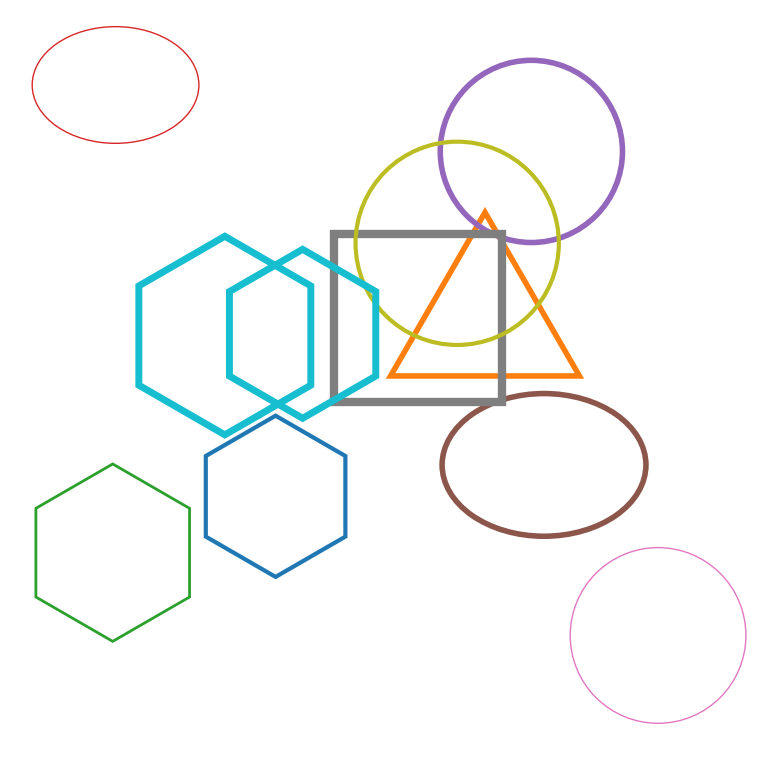[{"shape": "hexagon", "thickness": 1.5, "radius": 0.52, "center": [0.358, 0.355]}, {"shape": "triangle", "thickness": 2, "radius": 0.71, "center": [0.63, 0.583]}, {"shape": "hexagon", "thickness": 1, "radius": 0.58, "center": [0.146, 0.282]}, {"shape": "oval", "thickness": 0.5, "radius": 0.54, "center": [0.15, 0.89]}, {"shape": "circle", "thickness": 2, "radius": 0.59, "center": [0.69, 0.803]}, {"shape": "oval", "thickness": 2, "radius": 0.66, "center": [0.707, 0.396]}, {"shape": "circle", "thickness": 0.5, "radius": 0.57, "center": [0.855, 0.175]}, {"shape": "square", "thickness": 3, "radius": 0.55, "center": [0.543, 0.588]}, {"shape": "circle", "thickness": 1.5, "radius": 0.66, "center": [0.594, 0.684]}, {"shape": "hexagon", "thickness": 2.5, "radius": 0.64, "center": [0.292, 0.564]}, {"shape": "hexagon", "thickness": 2.5, "radius": 0.55, "center": [0.393, 0.566]}]